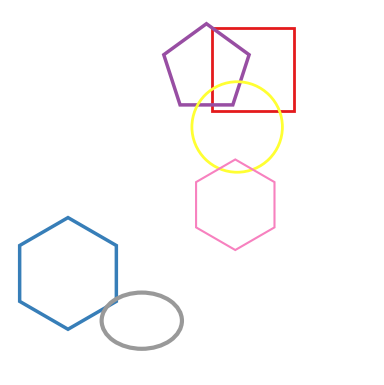[{"shape": "square", "thickness": 2, "radius": 0.54, "center": [0.657, 0.82]}, {"shape": "hexagon", "thickness": 2.5, "radius": 0.73, "center": [0.177, 0.29]}, {"shape": "pentagon", "thickness": 2.5, "radius": 0.58, "center": [0.536, 0.822]}, {"shape": "circle", "thickness": 2, "radius": 0.59, "center": [0.616, 0.67]}, {"shape": "hexagon", "thickness": 1.5, "radius": 0.59, "center": [0.611, 0.468]}, {"shape": "oval", "thickness": 3, "radius": 0.52, "center": [0.368, 0.167]}]